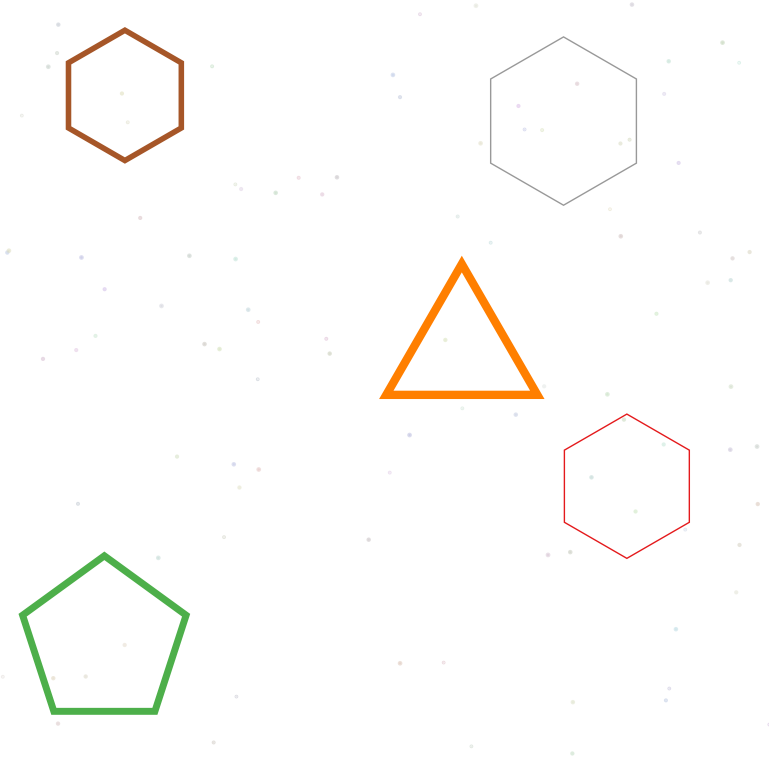[{"shape": "hexagon", "thickness": 0.5, "radius": 0.47, "center": [0.814, 0.369]}, {"shape": "pentagon", "thickness": 2.5, "radius": 0.56, "center": [0.136, 0.167]}, {"shape": "triangle", "thickness": 3, "radius": 0.57, "center": [0.6, 0.544]}, {"shape": "hexagon", "thickness": 2, "radius": 0.42, "center": [0.162, 0.876]}, {"shape": "hexagon", "thickness": 0.5, "radius": 0.55, "center": [0.732, 0.843]}]